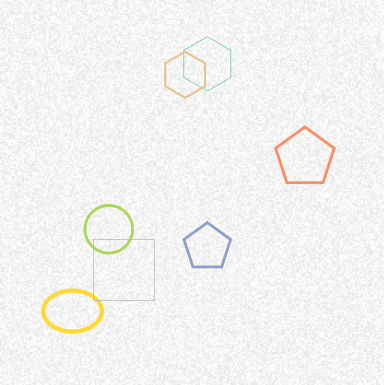[{"shape": "hexagon", "thickness": 0.5, "radius": 0.35, "center": [0.538, 0.834]}, {"shape": "pentagon", "thickness": 2, "radius": 0.4, "center": [0.792, 0.59]}, {"shape": "pentagon", "thickness": 2, "radius": 0.32, "center": [0.538, 0.358]}, {"shape": "circle", "thickness": 2, "radius": 0.31, "center": [0.283, 0.405]}, {"shape": "oval", "thickness": 3, "radius": 0.38, "center": [0.188, 0.192]}, {"shape": "hexagon", "thickness": 1.5, "radius": 0.3, "center": [0.481, 0.806]}, {"shape": "square", "thickness": 0.5, "radius": 0.39, "center": [0.321, 0.3]}]